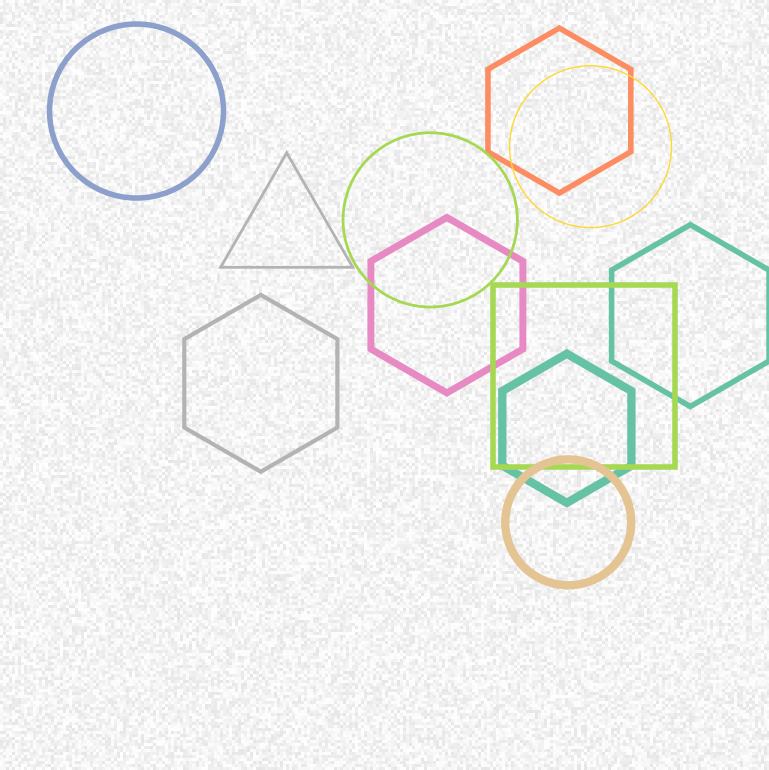[{"shape": "hexagon", "thickness": 3, "radius": 0.48, "center": [0.736, 0.444]}, {"shape": "hexagon", "thickness": 2, "radius": 0.59, "center": [0.897, 0.59]}, {"shape": "hexagon", "thickness": 2, "radius": 0.54, "center": [0.726, 0.856]}, {"shape": "circle", "thickness": 2, "radius": 0.56, "center": [0.177, 0.856]}, {"shape": "hexagon", "thickness": 2.5, "radius": 0.57, "center": [0.58, 0.604]}, {"shape": "square", "thickness": 2, "radius": 0.59, "center": [0.759, 0.511]}, {"shape": "circle", "thickness": 1, "radius": 0.57, "center": [0.559, 0.714]}, {"shape": "circle", "thickness": 0.5, "radius": 0.53, "center": [0.767, 0.81]}, {"shape": "circle", "thickness": 3, "radius": 0.41, "center": [0.738, 0.322]}, {"shape": "triangle", "thickness": 1, "radius": 0.5, "center": [0.372, 0.702]}, {"shape": "hexagon", "thickness": 1.5, "radius": 0.57, "center": [0.339, 0.502]}]